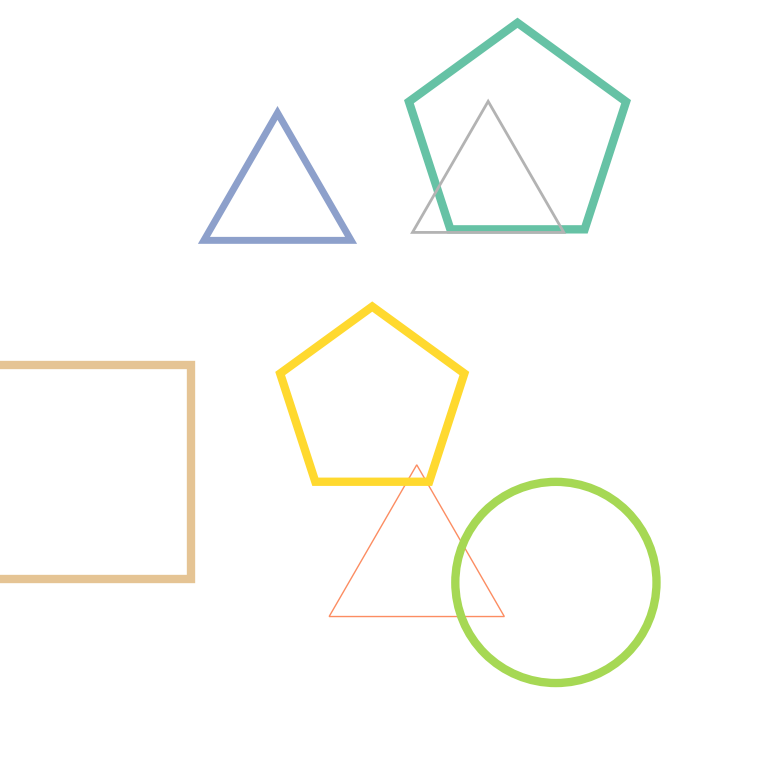[{"shape": "pentagon", "thickness": 3, "radius": 0.74, "center": [0.672, 0.822]}, {"shape": "triangle", "thickness": 0.5, "radius": 0.66, "center": [0.541, 0.265]}, {"shape": "triangle", "thickness": 2.5, "radius": 0.55, "center": [0.36, 0.743]}, {"shape": "circle", "thickness": 3, "radius": 0.65, "center": [0.722, 0.244]}, {"shape": "pentagon", "thickness": 3, "radius": 0.63, "center": [0.483, 0.476]}, {"shape": "square", "thickness": 3, "radius": 0.7, "center": [0.109, 0.387]}, {"shape": "triangle", "thickness": 1, "radius": 0.57, "center": [0.634, 0.755]}]